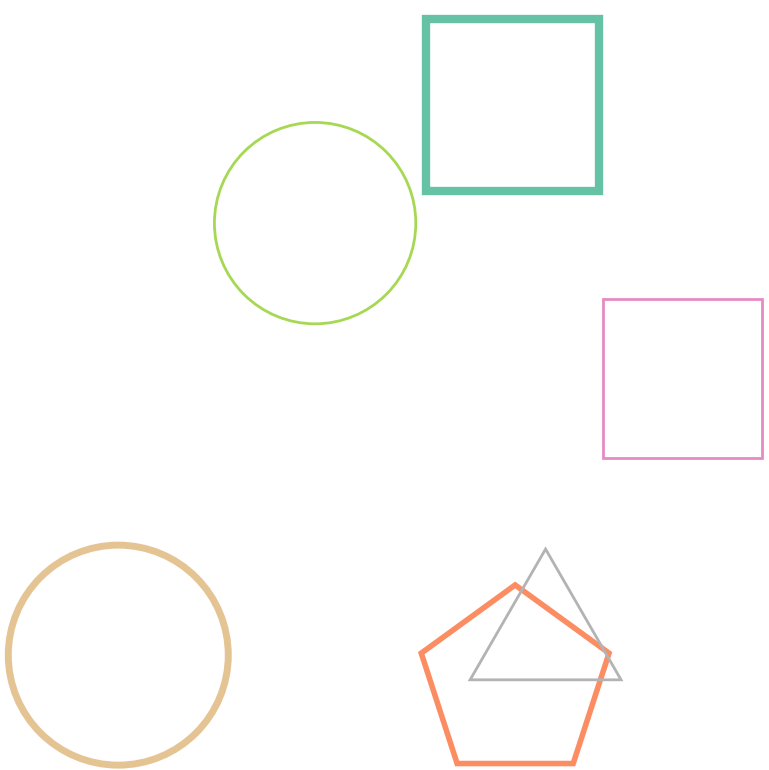[{"shape": "square", "thickness": 3, "radius": 0.56, "center": [0.665, 0.863]}, {"shape": "pentagon", "thickness": 2, "radius": 0.64, "center": [0.669, 0.112]}, {"shape": "square", "thickness": 1, "radius": 0.52, "center": [0.886, 0.509]}, {"shape": "circle", "thickness": 1, "radius": 0.65, "center": [0.409, 0.71]}, {"shape": "circle", "thickness": 2.5, "radius": 0.71, "center": [0.154, 0.149]}, {"shape": "triangle", "thickness": 1, "radius": 0.57, "center": [0.709, 0.174]}]